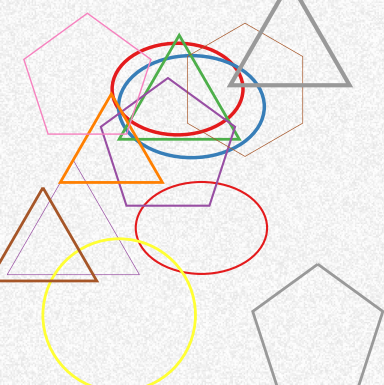[{"shape": "oval", "thickness": 1.5, "radius": 0.85, "center": [0.523, 0.408]}, {"shape": "oval", "thickness": 2.5, "radius": 0.85, "center": [0.461, 0.769]}, {"shape": "oval", "thickness": 2.5, "radius": 0.95, "center": [0.497, 0.723]}, {"shape": "triangle", "thickness": 2, "radius": 0.9, "center": [0.465, 0.728]}, {"shape": "triangle", "thickness": 0.5, "radius": 0.99, "center": [0.19, 0.386]}, {"shape": "pentagon", "thickness": 1.5, "radius": 0.92, "center": [0.436, 0.614]}, {"shape": "triangle", "thickness": 2, "radius": 0.77, "center": [0.289, 0.603]}, {"shape": "circle", "thickness": 2, "radius": 0.99, "center": [0.31, 0.182]}, {"shape": "hexagon", "thickness": 0.5, "radius": 0.87, "center": [0.636, 0.767]}, {"shape": "triangle", "thickness": 2, "radius": 0.81, "center": [0.112, 0.351]}, {"shape": "pentagon", "thickness": 1, "radius": 0.87, "center": [0.227, 0.792]}, {"shape": "pentagon", "thickness": 2, "radius": 0.89, "center": [0.825, 0.136]}, {"shape": "triangle", "thickness": 3, "radius": 0.89, "center": [0.753, 0.868]}]